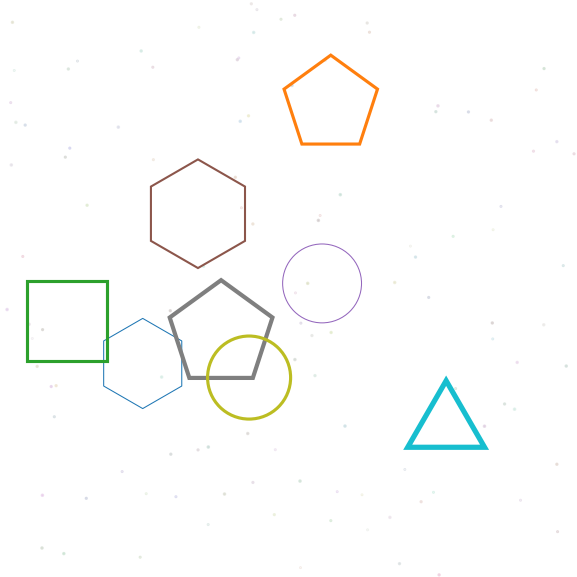[{"shape": "hexagon", "thickness": 0.5, "radius": 0.39, "center": [0.247, 0.37]}, {"shape": "pentagon", "thickness": 1.5, "radius": 0.43, "center": [0.573, 0.819]}, {"shape": "square", "thickness": 1.5, "radius": 0.34, "center": [0.116, 0.443]}, {"shape": "circle", "thickness": 0.5, "radius": 0.34, "center": [0.558, 0.508]}, {"shape": "hexagon", "thickness": 1, "radius": 0.47, "center": [0.343, 0.629]}, {"shape": "pentagon", "thickness": 2, "radius": 0.47, "center": [0.383, 0.42]}, {"shape": "circle", "thickness": 1.5, "radius": 0.36, "center": [0.431, 0.345]}, {"shape": "triangle", "thickness": 2.5, "radius": 0.38, "center": [0.773, 0.263]}]